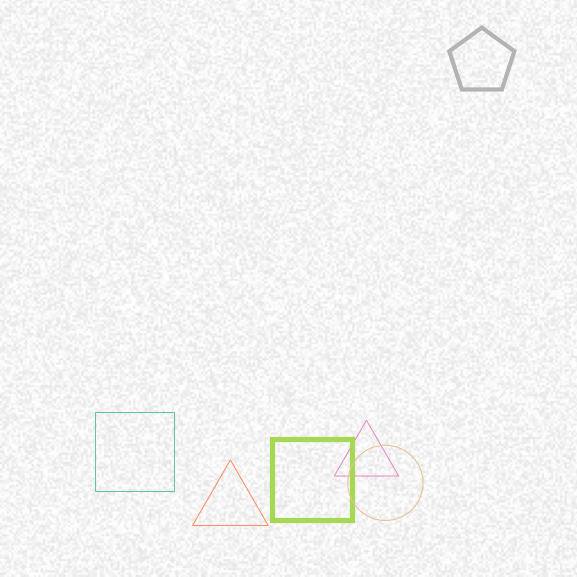[{"shape": "square", "thickness": 0.5, "radius": 0.34, "center": [0.232, 0.217]}, {"shape": "triangle", "thickness": 0.5, "radius": 0.38, "center": [0.399, 0.127]}, {"shape": "triangle", "thickness": 0.5, "radius": 0.32, "center": [0.635, 0.207]}, {"shape": "square", "thickness": 2.5, "radius": 0.35, "center": [0.54, 0.169]}, {"shape": "circle", "thickness": 0.5, "radius": 0.33, "center": [0.667, 0.163]}, {"shape": "pentagon", "thickness": 2, "radius": 0.3, "center": [0.834, 0.892]}]